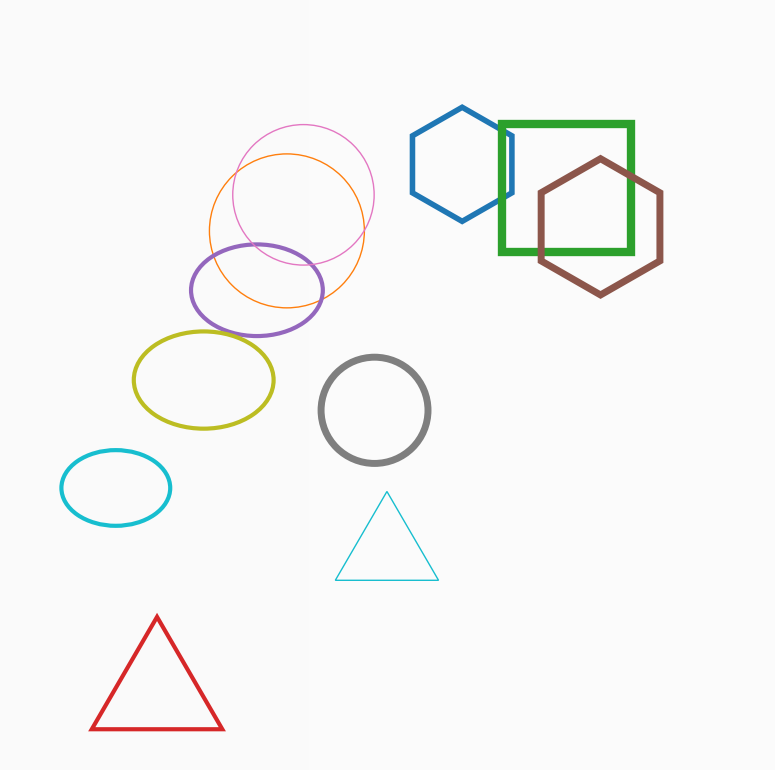[{"shape": "hexagon", "thickness": 2, "radius": 0.37, "center": [0.596, 0.787]}, {"shape": "circle", "thickness": 0.5, "radius": 0.5, "center": [0.37, 0.7]}, {"shape": "square", "thickness": 3, "radius": 0.42, "center": [0.731, 0.756]}, {"shape": "triangle", "thickness": 1.5, "radius": 0.49, "center": [0.203, 0.102]}, {"shape": "oval", "thickness": 1.5, "radius": 0.43, "center": [0.332, 0.623]}, {"shape": "hexagon", "thickness": 2.5, "radius": 0.44, "center": [0.775, 0.705]}, {"shape": "circle", "thickness": 0.5, "radius": 0.46, "center": [0.392, 0.747]}, {"shape": "circle", "thickness": 2.5, "radius": 0.34, "center": [0.483, 0.467]}, {"shape": "oval", "thickness": 1.5, "radius": 0.45, "center": [0.263, 0.506]}, {"shape": "triangle", "thickness": 0.5, "radius": 0.38, "center": [0.499, 0.285]}, {"shape": "oval", "thickness": 1.5, "radius": 0.35, "center": [0.149, 0.366]}]